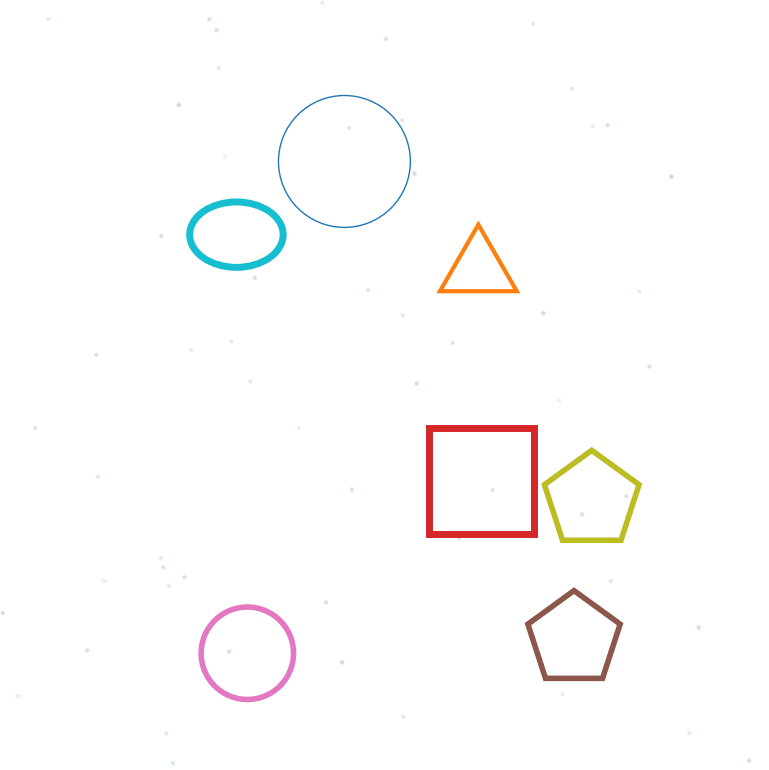[{"shape": "circle", "thickness": 0.5, "radius": 0.43, "center": [0.447, 0.79]}, {"shape": "triangle", "thickness": 1.5, "radius": 0.29, "center": [0.621, 0.651]}, {"shape": "square", "thickness": 2.5, "radius": 0.34, "center": [0.625, 0.376]}, {"shape": "pentagon", "thickness": 2, "radius": 0.31, "center": [0.745, 0.17]}, {"shape": "circle", "thickness": 2, "radius": 0.3, "center": [0.321, 0.152]}, {"shape": "pentagon", "thickness": 2, "radius": 0.32, "center": [0.768, 0.351]}, {"shape": "oval", "thickness": 2.5, "radius": 0.3, "center": [0.307, 0.695]}]